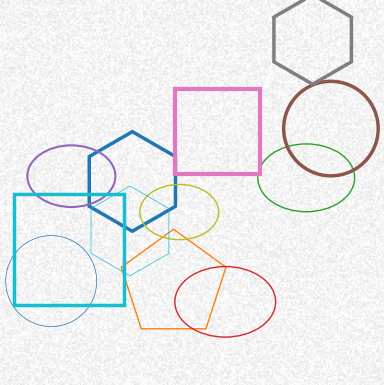[{"shape": "circle", "thickness": 0.5, "radius": 0.59, "center": [0.133, 0.27]}, {"shape": "hexagon", "thickness": 2.5, "radius": 0.65, "center": [0.344, 0.529]}, {"shape": "pentagon", "thickness": 1, "radius": 0.71, "center": [0.451, 0.262]}, {"shape": "oval", "thickness": 1, "radius": 0.63, "center": [0.795, 0.538]}, {"shape": "oval", "thickness": 1, "radius": 0.65, "center": [0.585, 0.216]}, {"shape": "oval", "thickness": 1.5, "radius": 0.57, "center": [0.185, 0.542]}, {"shape": "circle", "thickness": 2.5, "radius": 0.61, "center": [0.86, 0.666]}, {"shape": "square", "thickness": 3, "radius": 0.55, "center": [0.564, 0.659]}, {"shape": "hexagon", "thickness": 2.5, "radius": 0.58, "center": [0.812, 0.897]}, {"shape": "oval", "thickness": 1, "radius": 0.51, "center": [0.466, 0.449]}, {"shape": "hexagon", "thickness": 0.5, "radius": 0.58, "center": [0.338, 0.4]}, {"shape": "square", "thickness": 2.5, "radius": 0.72, "center": [0.179, 0.351]}]